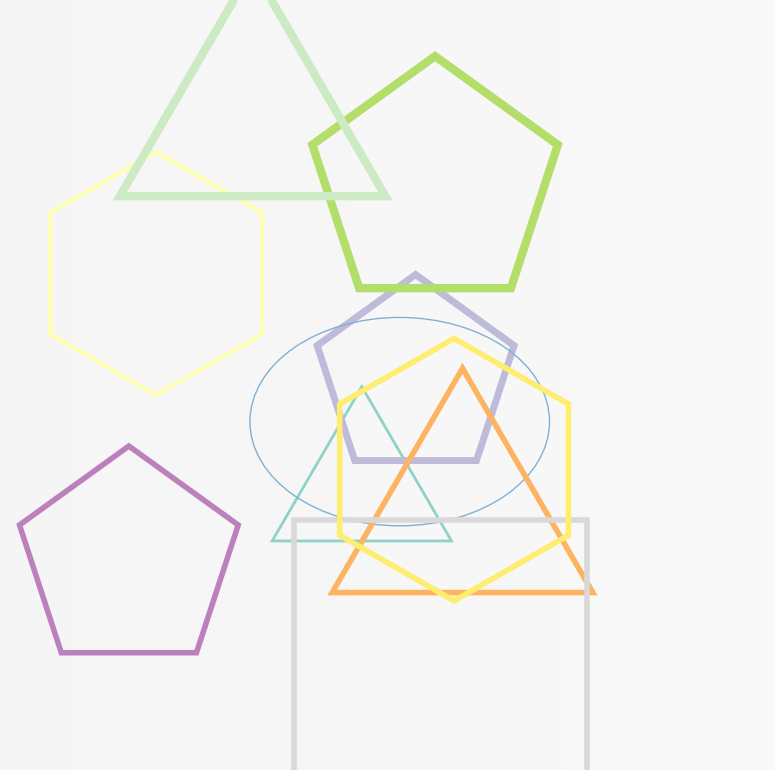[{"shape": "triangle", "thickness": 1, "radius": 0.67, "center": [0.467, 0.364]}, {"shape": "hexagon", "thickness": 1.5, "radius": 0.79, "center": [0.201, 0.645]}, {"shape": "pentagon", "thickness": 2.5, "radius": 0.67, "center": [0.536, 0.51]}, {"shape": "oval", "thickness": 0.5, "radius": 0.97, "center": [0.516, 0.452]}, {"shape": "triangle", "thickness": 2, "radius": 0.97, "center": [0.597, 0.328]}, {"shape": "pentagon", "thickness": 3, "radius": 0.83, "center": [0.561, 0.761]}, {"shape": "square", "thickness": 2, "radius": 0.95, "center": [0.568, 0.136]}, {"shape": "pentagon", "thickness": 2, "radius": 0.74, "center": [0.166, 0.272]}, {"shape": "triangle", "thickness": 3, "radius": 0.99, "center": [0.326, 0.844]}, {"shape": "hexagon", "thickness": 2, "radius": 0.85, "center": [0.586, 0.39]}]